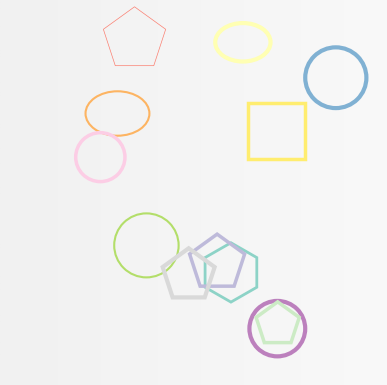[{"shape": "hexagon", "thickness": 2, "radius": 0.39, "center": [0.596, 0.292]}, {"shape": "oval", "thickness": 3, "radius": 0.36, "center": [0.627, 0.89]}, {"shape": "pentagon", "thickness": 2.5, "radius": 0.37, "center": [0.56, 0.317]}, {"shape": "pentagon", "thickness": 0.5, "radius": 0.42, "center": [0.347, 0.898]}, {"shape": "circle", "thickness": 3, "radius": 0.39, "center": [0.867, 0.798]}, {"shape": "oval", "thickness": 1.5, "radius": 0.41, "center": [0.303, 0.705]}, {"shape": "circle", "thickness": 1.5, "radius": 0.42, "center": [0.378, 0.363]}, {"shape": "circle", "thickness": 2.5, "radius": 0.32, "center": [0.259, 0.592]}, {"shape": "pentagon", "thickness": 3, "radius": 0.35, "center": [0.487, 0.285]}, {"shape": "circle", "thickness": 3, "radius": 0.36, "center": [0.716, 0.146]}, {"shape": "pentagon", "thickness": 2.5, "radius": 0.29, "center": [0.717, 0.157]}, {"shape": "square", "thickness": 2.5, "radius": 0.37, "center": [0.714, 0.66]}]